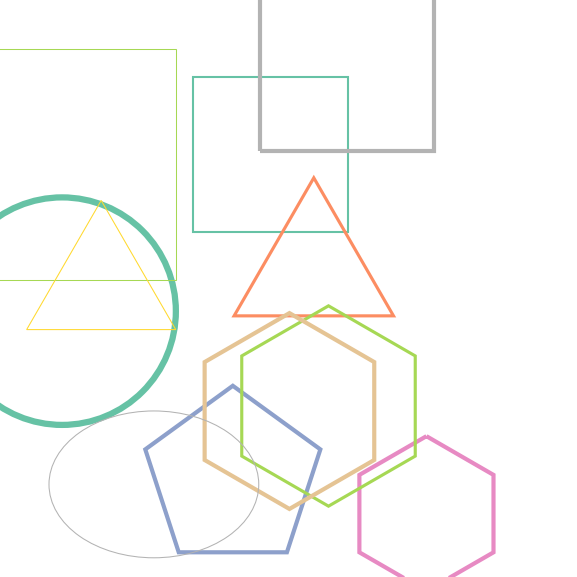[{"shape": "circle", "thickness": 3, "radius": 0.98, "center": [0.108, 0.46]}, {"shape": "square", "thickness": 1, "radius": 0.67, "center": [0.468, 0.732]}, {"shape": "triangle", "thickness": 1.5, "radius": 0.8, "center": [0.543, 0.532]}, {"shape": "pentagon", "thickness": 2, "radius": 0.8, "center": [0.403, 0.172]}, {"shape": "hexagon", "thickness": 2, "radius": 0.67, "center": [0.738, 0.11]}, {"shape": "hexagon", "thickness": 1.5, "radius": 0.87, "center": [0.569, 0.296]}, {"shape": "square", "thickness": 0.5, "radius": 1.0, "center": [0.105, 0.714]}, {"shape": "triangle", "thickness": 0.5, "radius": 0.75, "center": [0.175, 0.503]}, {"shape": "hexagon", "thickness": 2, "radius": 0.85, "center": [0.501, 0.287]}, {"shape": "oval", "thickness": 0.5, "radius": 0.91, "center": [0.266, 0.16]}, {"shape": "square", "thickness": 2, "radius": 0.75, "center": [0.601, 0.887]}]